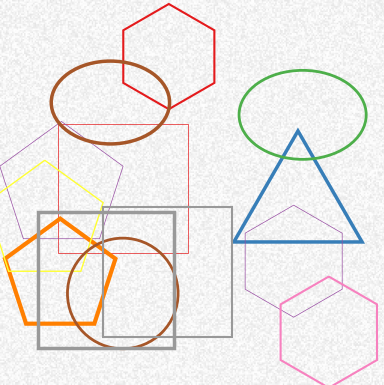[{"shape": "hexagon", "thickness": 1.5, "radius": 0.68, "center": [0.439, 0.853]}, {"shape": "square", "thickness": 0.5, "radius": 0.84, "center": [0.32, 0.511]}, {"shape": "triangle", "thickness": 2.5, "radius": 0.96, "center": [0.774, 0.468]}, {"shape": "oval", "thickness": 2, "radius": 0.83, "center": [0.786, 0.702]}, {"shape": "hexagon", "thickness": 0.5, "radius": 0.73, "center": [0.763, 0.322]}, {"shape": "pentagon", "thickness": 0.5, "radius": 0.84, "center": [0.16, 0.516]}, {"shape": "pentagon", "thickness": 3, "radius": 0.75, "center": [0.156, 0.281]}, {"shape": "pentagon", "thickness": 1, "radius": 0.8, "center": [0.116, 0.424]}, {"shape": "oval", "thickness": 2.5, "radius": 0.77, "center": [0.287, 0.734]}, {"shape": "circle", "thickness": 2, "radius": 0.72, "center": [0.319, 0.238]}, {"shape": "hexagon", "thickness": 1.5, "radius": 0.72, "center": [0.854, 0.137]}, {"shape": "square", "thickness": 2.5, "radius": 0.88, "center": [0.274, 0.273]}, {"shape": "square", "thickness": 1.5, "radius": 0.84, "center": [0.435, 0.294]}]